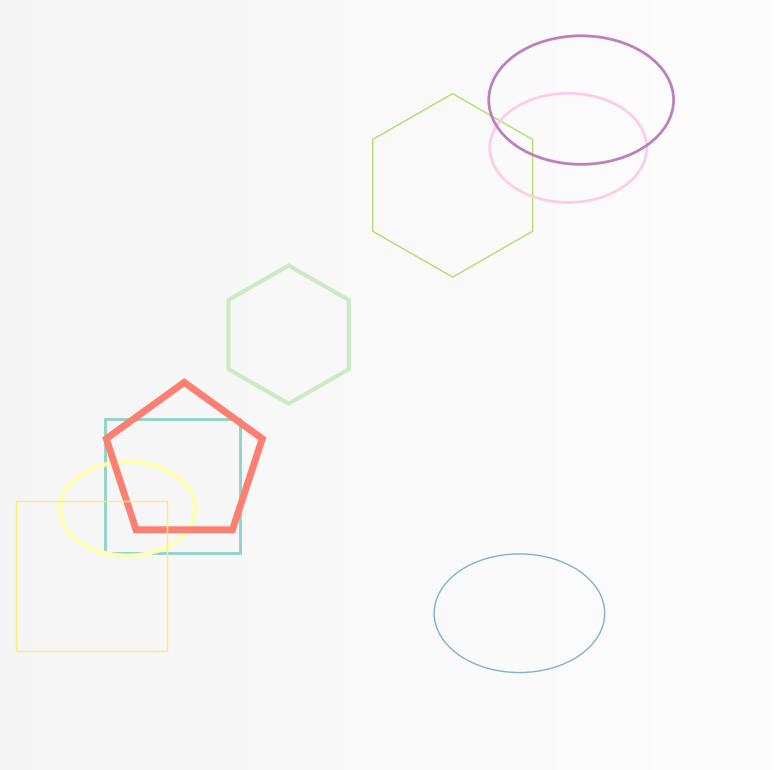[{"shape": "square", "thickness": 1, "radius": 0.44, "center": [0.223, 0.369]}, {"shape": "oval", "thickness": 1.5, "radius": 0.44, "center": [0.165, 0.339]}, {"shape": "pentagon", "thickness": 2.5, "radius": 0.53, "center": [0.238, 0.398]}, {"shape": "oval", "thickness": 0.5, "radius": 0.55, "center": [0.67, 0.204]}, {"shape": "hexagon", "thickness": 0.5, "radius": 0.6, "center": [0.584, 0.759]}, {"shape": "oval", "thickness": 1, "radius": 0.51, "center": [0.733, 0.808]}, {"shape": "oval", "thickness": 1, "radius": 0.6, "center": [0.75, 0.87]}, {"shape": "hexagon", "thickness": 1.5, "radius": 0.45, "center": [0.372, 0.565]}, {"shape": "square", "thickness": 0.5, "radius": 0.49, "center": [0.118, 0.252]}]